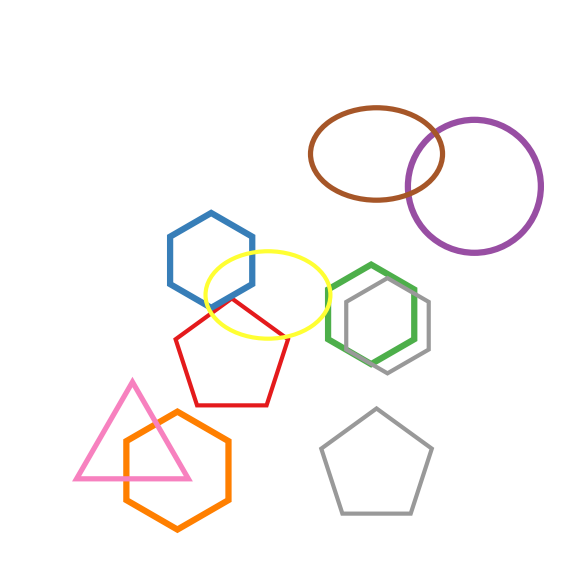[{"shape": "pentagon", "thickness": 2, "radius": 0.51, "center": [0.401, 0.38]}, {"shape": "hexagon", "thickness": 3, "radius": 0.41, "center": [0.366, 0.548]}, {"shape": "hexagon", "thickness": 3, "radius": 0.43, "center": [0.643, 0.455]}, {"shape": "circle", "thickness": 3, "radius": 0.58, "center": [0.821, 0.677]}, {"shape": "hexagon", "thickness": 3, "radius": 0.51, "center": [0.307, 0.184]}, {"shape": "oval", "thickness": 2, "radius": 0.54, "center": [0.464, 0.488]}, {"shape": "oval", "thickness": 2.5, "radius": 0.57, "center": [0.652, 0.733]}, {"shape": "triangle", "thickness": 2.5, "radius": 0.56, "center": [0.229, 0.226]}, {"shape": "hexagon", "thickness": 2, "radius": 0.41, "center": [0.671, 0.435]}, {"shape": "pentagon", "thickness": 2, "radius": 0.5, "center": [0.652, 0.191]}]